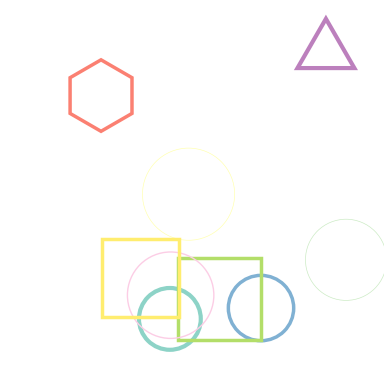[{"shape": "circle", "thickness": 3, "radius": 0.4, "center": [0.441, 0.172]}, {"shape": "circle", "thickness": 0.5, "radius": 0.6, "center": [0.49, 0.496]}, {"shape": "hexagon", "thickness": 2.5, "radius": 0.46, "center": [0.262, 0.752]}, {"shape": "circle", "thickness": 2.5, "radius": 0.42, "center": [0.678, 0.2]}, {"shape": "square", "thickness": 2.5, "radius": 0.54, "center": [0.57, 0.224]}, {"shape": "circle", "thickness": 1, "radius": 0.56, "center": [0.443, 0.233]}, {"shape": "triangle", "thickness": 3, "radius": 0.43, "center": [0.847, 0.866]}, {"shape": "circle", "thickness": 0.5, "radius": 0.53, "center": [0.899, 0.325]}, {"shape": "square", "thickness": 2.5, "radius": 0.5, "center": [0.365, 0.278]}]